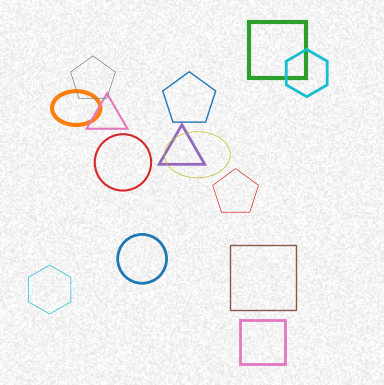[{"shape": "circle", "thickness": 2, "radius": 0.32, "center": [0.369, 0.328]}, {"shape": "pentagon", "thickness": 1, "radius": 0.36, "center": [0.492, 0.741]}, {"shape": "oval", "thickness": 3, "radius": 0.31, "center": [0.198, 0.719]}, {"shape": "square", "thickness": 3, "radius": 0.37, "center": [0.721, 0.87]}, {"shape": "circle", "thickness": 1.5, "radius": 0.37, "center": [0.319, 0.578]}, {"shape": "pentagon", "thickness": 0.5, "radius": 0.31, "center": [0.612, 0.499]}, {"shape": "triangle", "thickness": 2, "radius": 0.34, "center": [0.472, 0.607]}, {"shape": "square", "thickness": 1, "radius": 0.42, "center": [0.684, 0.279]}, {"shape": "triangle", "thickness": 1.5, "radius": 0.31, "center": [0.278, 0.696]}, {"shape": "square", "thickness": 2, "radius": 0.29, "center": [0.682, 0.111]}, {"shape": "pentagon", "thickness": 0.5, "radius": 0.31, "center": [0.241, 0.794]}, {"shape": "oval", "thickness": 0.5, "radius": 0.43, "center": [0.513, 0.598]}, {"shape": "hexagon", "thickness": 2, "radius": 0.31, "center": [0.797, 0.81]}, {"shape": "hexagon", "thickness": 0.5, "radius": 0.32, "center": [0.129, 0.248]}]